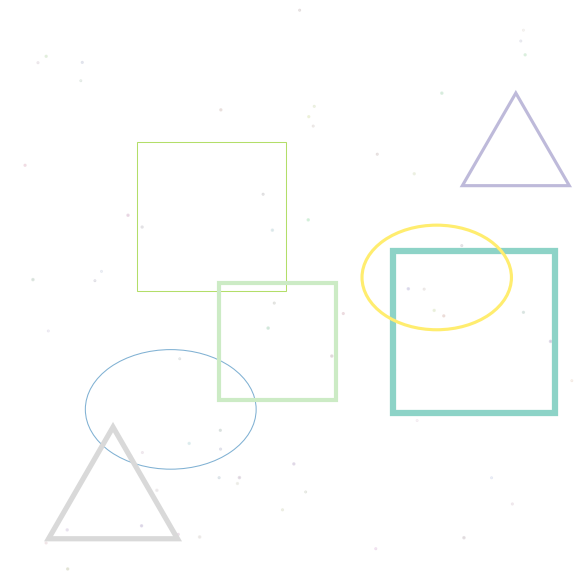[{"shape": "square", "thickness": 3, "radius": 0.7, "center": [0.821, 0.424]}, {"shape": "triangle", "thickness": 1.5, "radius": 0.53, "center": [0.893, 0.731]}, {"shape": "oval", "thickness": 0.5, "radius": 0.74, "center": [0.296, 0.29]}, {"shape": "square", "thickness": 0.5, "radius": 0.65, "center": [0.366, 0.624]}, {"shape": "triangle", "thickness": 2.5, "radius": 0.64, "center": [0.196, 0.131]}, {"shape": "square", "thickness": 2, "radius": 0.51, "center": [0.48, 0.407]}, {"shape": "oval", "thickness": 1.5, "radius": 0.65, "center": [0.756, 0.519]}]